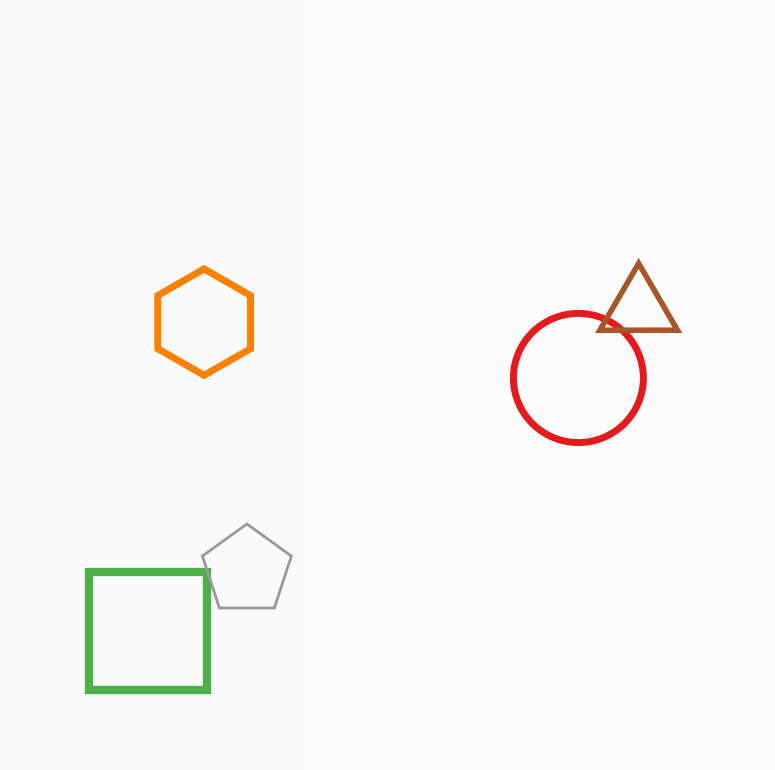[{"shape": "circle", "thickness": 2.5, "radius": 0.42, "center": [0.746, 0.509]}, {"shape": "square", "thickness": 3, "radius": 0.38, "center": [0.191, 0.181]}, {"shape": "hexagon", "thickness": 2.5, "radius": 0.35, "center": [0.263, 0.582]}, {"shape": "triangle", "thickness": 2, "radius": 0.29, "center": [0.824, 0.6]}, {"shape": "pentagon", "thickness": 1, "radius": 0.3, "center": [0.319, 0.259]}]